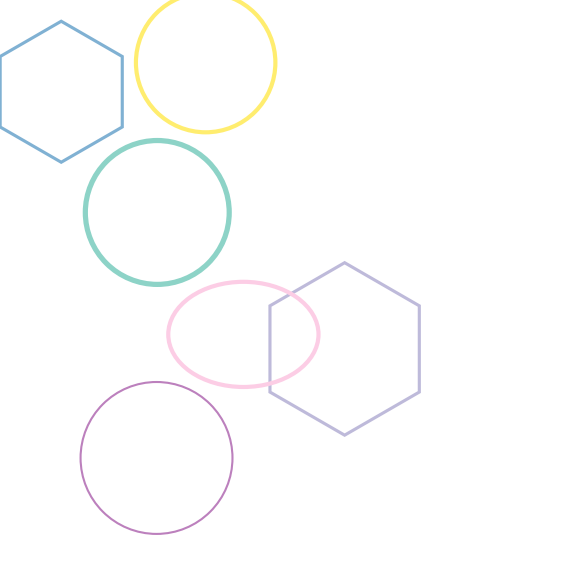[{"shape": "circle", "thickness": 2.5, "radius": 0.62, "center": [0.272, 0.631]}, {"shape": "hexagon", "thickness": 1.5, "radius": 0.75, "center": [0.597, 0.395]}, {"shape": "hexagon", "thickness": 1.5, "radius": 0.61, "center": [0.106, 0.84]}, {"shape": "oval", "thickness": 2, "radius": 0.65, "center": [0.421, 0.42]}, {"shape": "circle", "thickness": 1, "radius": 0.66, "center": [0.271, 0.206]}, {"shape": "circle", "thickness": 2, "radius": 0.6, "center": [0.356, 0.891]}]